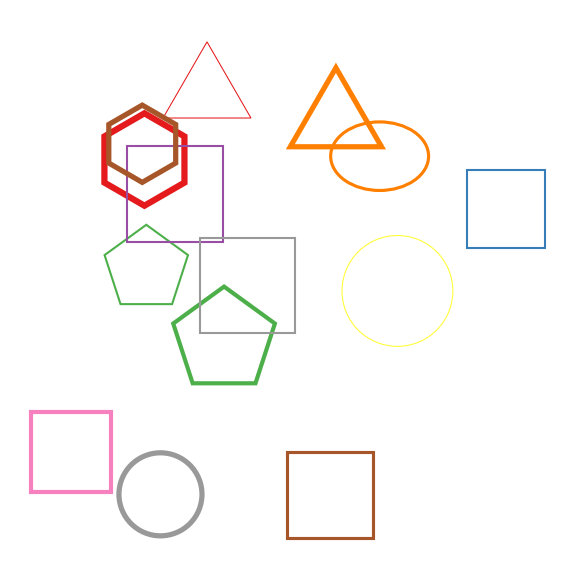[{"shape": "triangle", "thickness": 0.5, "radius": 0.44, "center": [0.358, 0.839]}, {"shape": "hexagon", "thickness": 3, "radius": 0.4, "center": [0.25, 0.723]}, {"shape": "square", "thickness": 1, "radius": 0.34, "center": [0.876, 0.637]}, {"shape": "pentagon", "thickness": 1, "radius": 0.38, "center": [0.253, 0.534]}, {"shape": "pentagon", "thickness": 2, "radius": 0.46, "center": [0.388, 0.41]}, {"shape": "square", "thickness": 1, "radius": 0.42, "center": [0.303, 0.663]}, {"shape": "oval", "thickness": 1.5, "radius": 0.42, "center": [0.657, 0.729]}, {"shape": "triangle", "thickness": 2.5, "radius": 0.46, "center": [0.582, 0.791]}, {"shape": "circle", "thickness": 0.5, "radius": 0.48, "center": [0.688, 0.495]}, {"shape": "hexagon", "thickness": 2.5, "radius": 0.33, "center": [0.246, 0.75]}, {"shape": "square", "thickness": 1.5, "radius": 0.37, "center": [0.572, 0.142]}, {"shape": "square", "thickness": 2, "radius": 0.35, "center": [0.123, 0.216]}, {"shape": "circle", "thickness": 2.5, "radius": 0.36, "center": [0.278, 0.143]}, {"shape": "square", "thickness": 1, "radius": 0.41, "center": [0.429, 0.504]}]